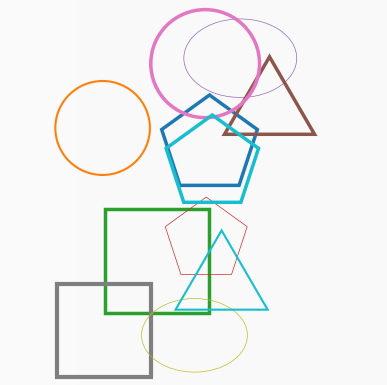[{"shape": "pentagon", "thickness": 2.5, "radius": 0.65, "center": [0.541, 0.623]}, {"shape": "circle", "thickness": 1.5, "radius": 0.61, "center": [0.265, 0.668]}, {"shape": "square", "thickness": 2.5, "radius": 0.67, "center": [0.405, 0.322]}, {"shape": "pentagon", "thickness": 0.5, "radius": 0.56, "center": [0.532, 0.377]}, {"shape": "oval", "thickness": 0.5, "radius": 0.73, "center": [0.62, 0.849]}, {"shape": "triangle", "thickness": 2.5, "radius": 0.67, "center": [0.696, 0.718]}, {"shape": "circle", "thickness": 2.5, "radius": 0.7, "center": [0.529, 0.835]}, {"shape": "square", "thickness": 3, "radius": 0.6, "center": [0.268, 0.142]}, {"shape": "oval", "thickness": 0.5, "radius": 0.68, "center": [0.502, 0.129]}, {"shape": "pentagon", "thickness": 2.5, "radius": 0.63, "center": [0.548, 0.576]}, {"shape": "triangle", "thickness": 1.5, "radius": 0.69, "center": [0.572, 0.264]}]